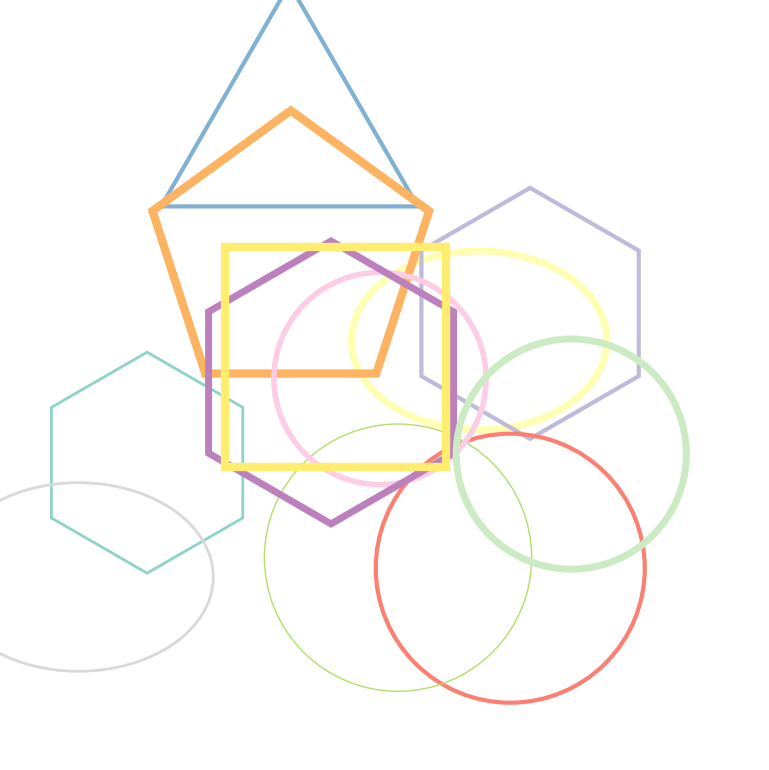[{"shape": "hexagon", "thickness": 1, "radius": 0.72, "center": [0.191, 0.399]}, {"shape": "oval", "thickness": 2.5, "radius": 0.83, "center": [0.622, 0.558]}, {"shape": "hexagon", "thickness": 1.5, "radius": 0.81, "center": [0.688, 0.593]}, {"shape": "circle", "thickness": 1.5, "radius": 0.87, "center": [0.663, 0.262]}, {"shape": "triangle", "thickness": 1.5, "radius": 0.96, "center": [0.376, 0.828]}, {"shape": "pentagon", "thickness": 3, "radius": 0.94, "center": [0.378, 0.668]}, {"shape": "circle", "thickness": 0.5, "radius": 0.87, "center": [0.517, 0.276]}, {"shape": "circle", "thickness": 2, "radius": 0.69, "center": [0.494, 0.508]}, {"shape": "oval", "thickness": 1, "radius": 0.87, "center": [0.102, 0.251]}, {"shape": "hexagon", "thickness": 2.5, "radius": 0.92, "center": [0.43, 0.503]}, {"shape": "circle", "thickness": 2.5, "radius": 0.75, "center": [0.742, 0.41]}, {"shape": "square", "thickness": 3, "radius": 0.71, "center": [0.436, 0.536]}]